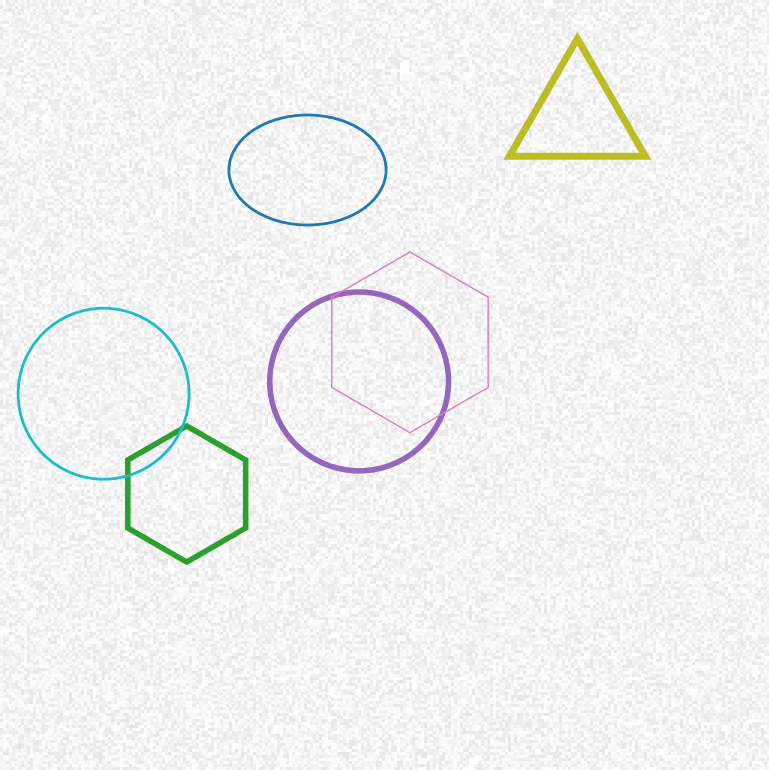[{"shape": "oval", "thickness": 1, "radius": 0.51, "center": [0.399, 0.779]}, {"shape": "hexagon", "thickness": 2, "radius": 0.44, "center": [0.242, 0.358]}, {"shape": "circle", "thickness": 2, "radius": 0.58, "center": [0.466, 0.505]}, {"shape": "hexagon", "thickness": 0.5, "radius": 0.59, "center": [0.532, 0.555]}, {"shape": "triangle", "thickness": 2.5, "radius": 0.51, "center": [0.75, 0.848]}, {"shape": "circle", "thickness": 1, "radius": 0.56, "center": [0.135, 0.489]}]